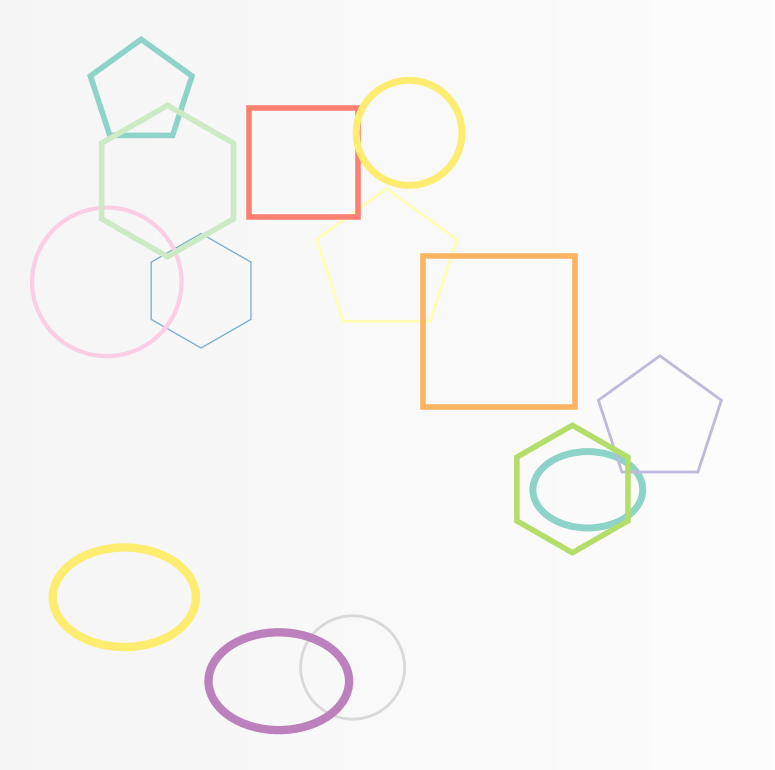[{"shape": "pentagon", "thickness": 2, "radius": 0.34, "center": [0.182, 0.88]}, {"shape": "oval", "thickness": 2.5, "radius": 0.35, "center": [0.758, 0.364]}, {"shape": "pentagon", "thickness": 1, "radius": 0.48, "center": [0.499, 0.66]}, {"shape": "pentagon", "thickness": 1, "radius": 0.42, "center": [0.851, 0.454]}, {"shape": "square", "thickness": 2, "radius": 0.35, "center": [0.391, 0.789]}, {"shape": "hexagon", "thickness": 0.5, "radius": 0.37, "center": [0.259, 0.622]}, {"shape": "square", "thickness": 2, "radius": 0.49, "center": [0.644, 0.57]}, {"shape": "hexagon", "thickness": 2, "radius": 0.41, "center": [0.739, 0.365]}, {"shape": "circle", "thickness": 1.5, "radius": 0.48, "center": [0.138, 0.634]}, {"shape": "circle", "thickness": 1, "radius": 0.34, "center": [0.455, 0.133]}, {"shape": "oval", "thickness": 3, "radius": 0.45, "center": [0.36, 0.115]}, {"shape": "hexagon", "thickness": 2, "radius": 0.49, "center": [0.216, 0.765]}, {"shape": "circle", "thickness": 2.5, "radius": 0.34, "center": [0.528, 0.827]}, {"shape": "oval", "thickness": 3, "radius": 0.46, "center": [0.16, 0.224]}]